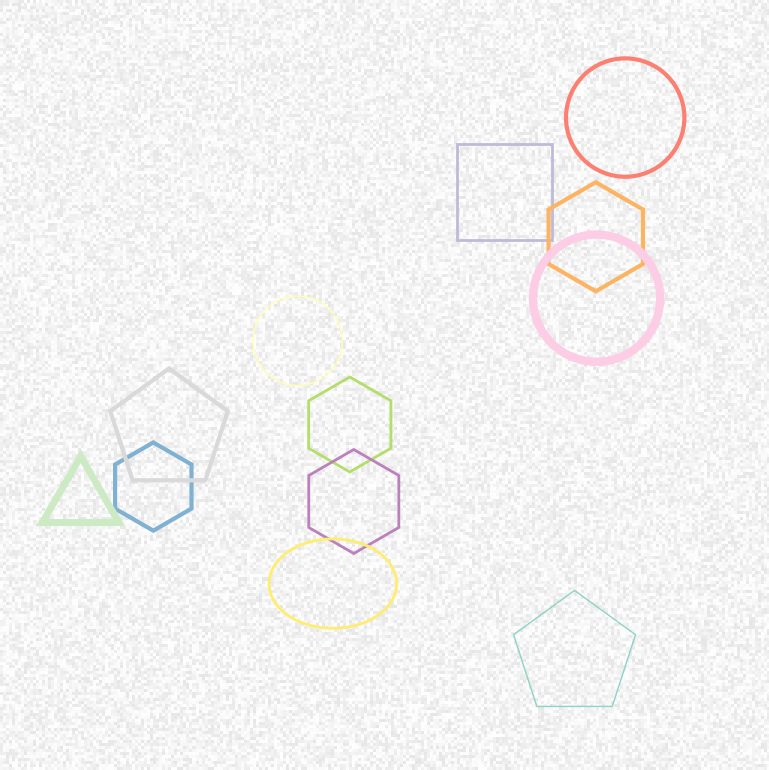[{"shape": "pentagon", "thickness": 0.5, "radius": 0.42, "center": [0.746, 0.15]}, {"shape": "circle", "thickness": 0.5, "radius": 0.29, "center": [0.387, 0.557]}, {"shape": "square", "thickness": 1, "radius": 0.31, "center": [0.655, 0.751]}, {"shape": "circle", "thickness": 1.5, "radius": 0.38, "center": [0.812, 0.847]}, {"shape": "hexagon", "thickness": 1.5, "radius": 0.29, "center": [0.199, 0.368]}, {"shape": "hexagon", "thickness": 1.5, "radius": 0.35, "center": [0.774, 0.692]}, {"shape": "hexagon", "thickness": 1, "radius": 0.31, "center": [0.454, 0.449]}, {"shape": "circle", "thickness": 3, "radius": 0.41, "center": [0.775, 0.613]}, {"shape": "pentagon", "thickness": 1.5, "radius": 0.4, "center": [0.22, 0.441]}, {"shape": "hexagon", "thickness": 1, "radius": 0.34, "center": [0.459, 0.349]}, {"shape": "triangle", "thickness": 2.5, "radius": 0.29, "center": [0.105, 0.35]}, {"shape": "oval", "thickness": 1, "radius": 0.41, "center": [0.432, 0.242]}]